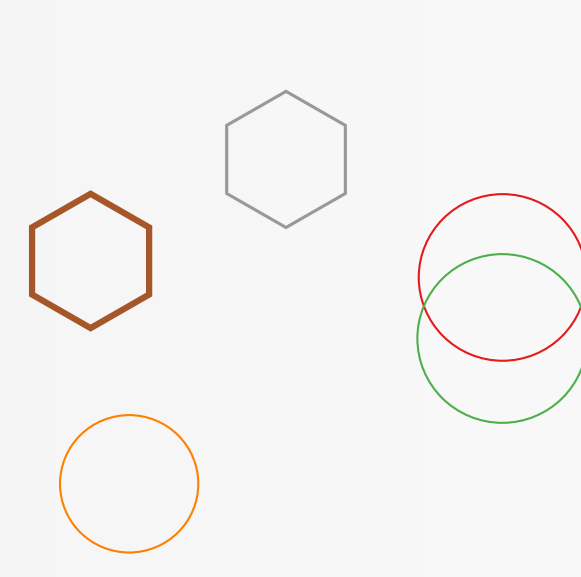[{"shape": "circle", "thickness": 1, "radius": 0.72, "center": [0.865, 0.519]}, {"shape": "circle", "thickness": 1, "radius": 0.73, "center": [0.864, 0.413]}, {"shape": "circle", "thickness": 1, "radius": 0.59, "center": [0.222, 0.161]}, {"shape": "hexagon", "thickness": 3, "radius": 0.58, "center": [0.156, 0.547]}, {"shape": "hexagon", "thickness": 1.5, "radius": 0.59, "center": [0.492, 0.723]}]